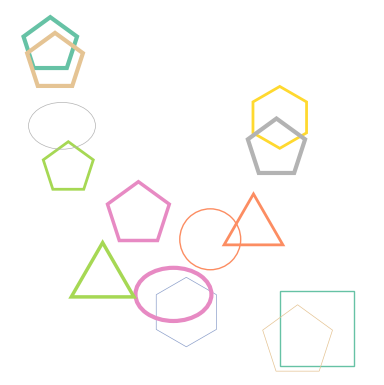[{"shape": "square", "thickness": 1, "radius": 0.48, "center": [0.822, 0.146]}, {"shape": "pentagon", "thickness": 3, "radius": 0.37, "center": [0.131, 0.882]}, {"shape": "circle", "thickness": 1, "radius": 0.4, "center": [0.546, 0.378]}, {"shape": "triangle", "thickness": 2, "radius": 0.44, "center": [0.658, 0.408]}, {"shape": "hexagon", "thickness": 0.5, "radius": 0.45, "center": [0.484, 0.189]}, {"shape": "pentagon", "thickness": 2.5, "radius": 0.42, "center": [0.359, 0.444]}, {"shape": "oval", "thickness": 3, "radius": 0.49, "center": [0.451, 0.235]}, {"shape": "triangle", "thickness": 2.5, "radius": 0.47, "center": [0.267, 0.276]}, {"shape": "pentagon", "thickness": 2, "radius": 0.34, "center": [0.177, 0.564]}, {"shape": "hexagon", "thickness": 2, "radius": 0.4, "center": [0.727, 0.695]}, {"shape": "pentagon", "thickness": 0.5, "radius": 0.48, "center": [0.773, 0.113]}, {"shape": "pentagon", "thickness": 3, "radius": 0.38, "center": [0.143, 0.838]}, {"shape": "oval", "thickness": 0.5, "radius": 0.43, "center": [0.161, 0.673]}, {"shape": "pentagon", "thickness": 3, "radius": 0.39, "center": [0.718, 0.614]}]